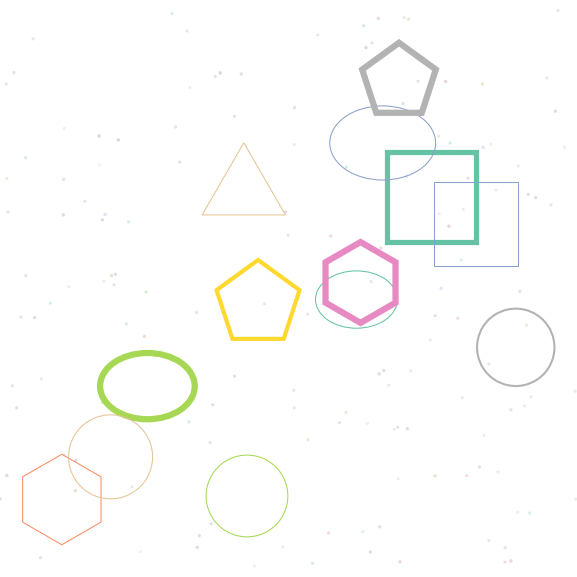[{"shape": "oval", "thickness": 0.5, "radius": 0.35, "center": [0.617, 0.48]}, {"shape": "square", "thickness": 2.5, "radius": 0.39, "center": [0.747, 0.658]}, {"shape": "hexagon", "thickness": 0.5, "radius": 0.39, "center": [0.107, 0.134]}, {"shape": "square", "thickness": 0.5, "radius": 0.37, "center": [0.824, 0.611]}, {"shape": "oval", "thickness": 0.5, "radius": 0.46, "center": [0.663, 0.752]}, {"shape": "hexagon", "thickness": 3, "radius": 0.35, "center": [0.624, 0.51]}, {"shape": "circle", "thickness": 0.5, "radius": 0.35, "center": [0.428, 0.14]}, {"shape": "oval", "thickness": 3, "radius": 0.41, "center": [0.255, 0.331]}, {"shape": "pentagon", "thickness": 2, "radius": 0.38, "center": [0.447, 0.473]}, {"shape": "circle", "thickness": 0.5, "radius": 0.36, "center": [0.191, 0.208]}, {"shape": "triangle", "thickness": 0.5, "radius": 0.42, "center": [0.422, 0.669]}, {"shape": "pentagon", "thickness": 3, "radius": 0.34, "center": [0.691, 0.858]}, {"shape": "circle", "thickness": 1, "radius": 0.34, "center": [0.893, 0.398]}]